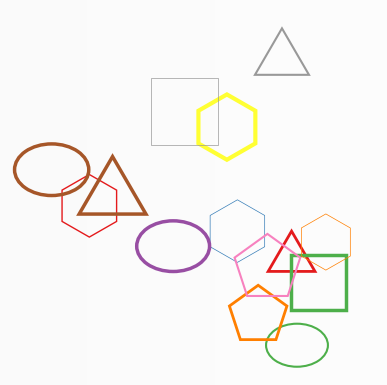[{"shape": "hexagon", "thickness": 1, "radius": 0.41, "center": [0.231, 0.466]}, {"shape": "triangle", "thickness": 2, "radius": 0.35, "center": [0.752, 0.33]}, {"shape": "hexagon", "thickness": 0.5, "radius": 0.41, "center": [0.613, 0.4]}, {"shape": "oval", "thickness": 1.5, "radius": 0.4, "center": [0.766, 0.103]}, {"shape": "square", "thickness": 2.5, "radius": 0.36, "center": [0.821, 0.267]}, {"shape": "oval", "thickness": 2.5, "radius": 0.47, "center": [0.447, 0.361]}, {"shape": "hexagon", "thickness": 0.5, "radius": 0.36, "center": [0.841, 0.371]}, {"shape": "pentagon", "thickness": 2, "radius": 0.39, "center": [0.666, 0.181]}, {"shape": "hexagon", "thickness": 3, "radius": 0.42, "center": [0.586, 0.67]}, {"shape": "oval", "thickness": 2.5, "radius": 0.48, "center": [0.133, 0.559]}, {"shape": "triangle", "thickness": 2.5, "radius": 0.5, "center": [0.29, 0.494]}, {"shape": "pentagon", "thickness": 1.5, "radius": 0.45, "center": [0.69, 0.303]}, {"shape": "triangle", "thickness": 1.5, "radius": 0.4, "center": [0.728, 0.846]}, {"shape": "square", "thickness": 0.5, "radius": 0.43, "center": [0.475, 0.711]}]